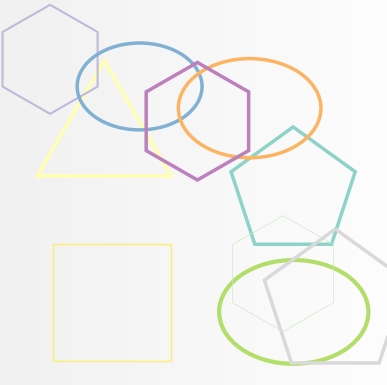[{"shape": "pentagon", "thickness": 2.5, "radius": 0.84, "center": [0.757, 0.502]}, {"shape": "triangle", "thickness": 2.5, "radius": 1.0, "center": [0.269, 0.643]}, {"shape": "hexagon", "thickness": 1.5, "radius": 0.71, "center": [0.129, 0.846]}, {"shape": "oval", "thickness": 2.5, "radius": 0.81, "center": [0.36, 0.775]}, {"shape": "oval", "thickness": 2.5, "radius": 0.92, "center": [0.644, 0.719]}, {"shape": "oval", "thickness": 3, "radius": 0.96, "center": [0.758, 0.19]}, {"shape": "pentagon", "thickness": 2.5, "radius": 0.96, "center": [0.865, 0.213]}, {"shape": "hexagon", "thickness": 2.5, "radius": 0.76, "center": [0.509, 0.685]}, {"shape": "hexagon", "thickness": 0.5, "radius": 0.75, "center": [0.73, 0.289]}, {"shape": "square", "thickness": 1, "radius": 0.76, "center": [0.29, 0.214]}]